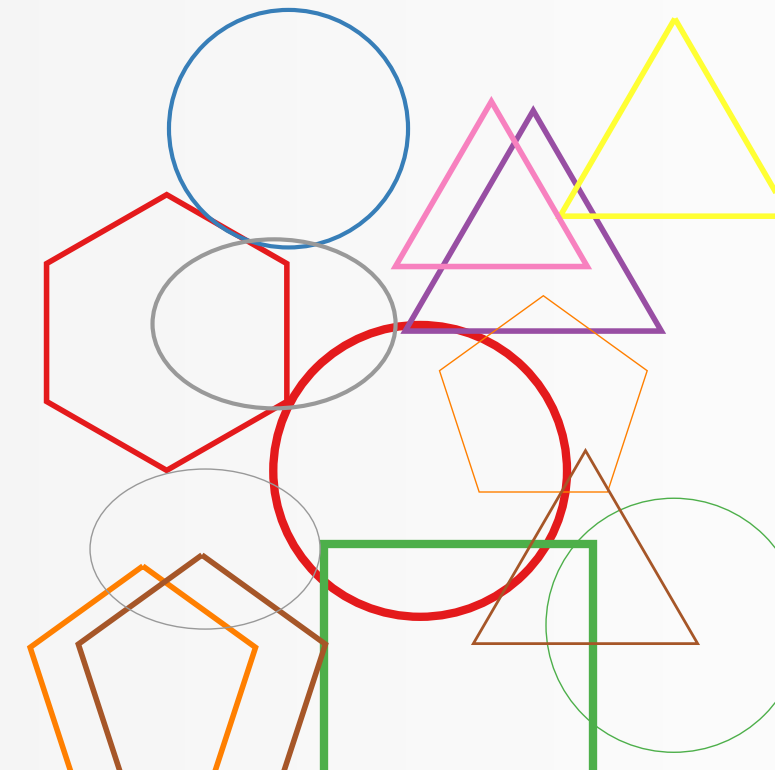[{"shape": "circle", "thickness": 3, "radius": 0.95, "center": [0.542, 0.388]}, {"shape": "hexagon", "thickness": 2, "radius": 0.9, "center": [0.215, 0.568]}, {"shape": "circle", "thickness": 1.5, "radius": 0.77, "center": [0.372, 0.833]}, {"shape": "circle", "thickness": 0.5, "radius": 0.82, "center": [0.869, 0.188]}, {"shape": "square", "thickness": 3, "radius": 0.87, "center": [0.592, 0.119]}, {"shape": "triangle", "thickness": 2, "radius": 0.95, "center": [0.688, 0.665]}, {"shape": "pentagon", "thickness": 0.5, "radius": 0.7, "center": [0.701, 0.475]}, {"shape": "pentagon", "thickness": 2, "radius": 0.76, "center": [0.184, 0.112]}, {"shape": "triangle", "thickness": 2, "radius": 0.86, "center": [0.871, 0.805]}, {"shape": "pentagon", "thickness": 2, "radius": 0.84, "center": [0.261, 0.112]}, {"shape": "triangle", "thickness": 1, "radius": 0.84, "center": [0.755, 0.248]}, {"shape": "triangle", "thickness": 2, "radius": 0.71, "center": [0.634, 0.725]}, {"shape": "oval", "thickness": 0.5, "radius": 0.74, "center": [0.265, 0.287]}, {"shape": "oval", "thickness": 1.5, "radius": 0.78, "center": [0.354, 0.579]}]